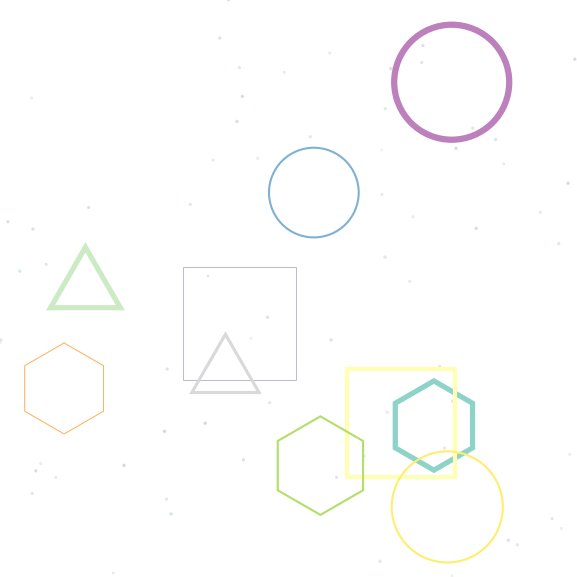[{"shape": "hexagon", "thickness": 2.5, "radius": 0.39, "center": [0.751, 0.262]}, {"shape": "square", "thickness": 2, "radius": 0.47, "center": [0.694, 0.267]}, {"shape": "square", "thickness": 0.5, "radius": 0.49, "center": [0.415, 0.439]}, {"shape": "circle", "thickness": 1, "radius": 0.39, "center": [0.543, 0.666]}, {"shape": "hexagon", "thickness": 0.5, "radius": 0.39, "center": [0.111, 0.326]}, {"shape": "hexagon", "thickness": 1, "radius": 0.43, "center": [0.555, 0.193]}, {"shape": "triangle", "thickness": 1.5, "radius": 0.34, "center": [0.39, 0.353]}, {"shape": "circle", "thickness": 3, "radius": 0.5, "center": [0.782, 0.857]}, {"shape": "triangle", "thickness": 2.5, "radius": 0.35, "center": [0.148, 0.501]}, {"shape": "circle", "thickness": 1, "radius": 0.48, "center": [0.775, 0.121]}]